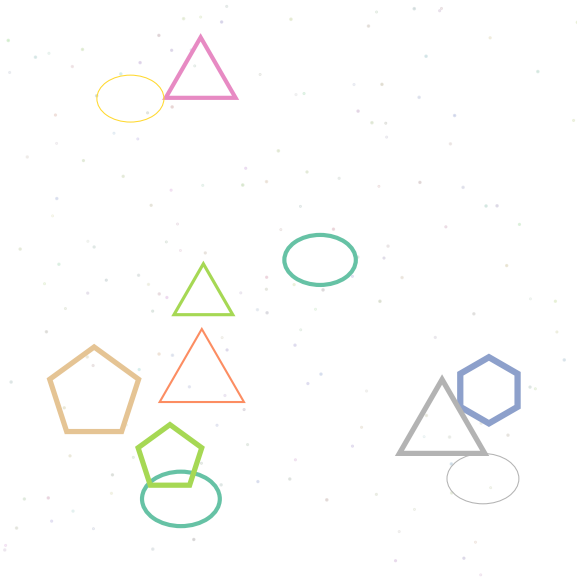[{"shape": "oval", "thickness": 2, "radius": 0.31, "center": [0.554, 0.549]}, {"shape": "oval", "thickness": 2, "radius": 0.34, "center": [0.313, 0.135]}, {"shape": "triangle", "thickness": 1, "radius": 0.42, "center": [0.349, 0.345]}, {"shape": "hexagon", "thickness": 3, "radius": 0.29, "center": [0.847, 0.323]}, {"shape": "triangle", "thickness": 2, "radius": 0.35, "center": [0.347, 0.865]}, {"shape": "pentagon", "thickness": 2.5, "radius": 0.29, "center": [0.294, 0.206]}, {"shape": "triangle", "thickness": 1.5, "radius": 0.29, "center": [0.352, 0.484]}, {"shape": "oval", "thickness": 0.5, "radius": 0.29, "center": [0.226, 0.828]}, {"shape": "pentagon", "thickness": 2.5, "radius": 0.4, "center": [0.163, 0.317]}, {"shape": "oval", "thickness": 0.5, "radius": 0.31, "center": [0.836, 0.17]}, {"shape": "triangle", "thickness": 2.5, "radius": 0.43, "center": [0.765, 0.257]}]